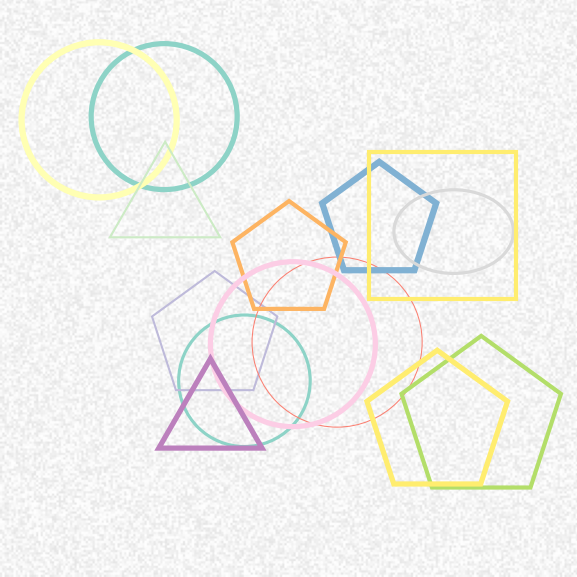[{"shape": "circle", "thickness": 2.5, "radius": 0.63, "center": [0.284, 0.797]}, {"shape": "circle", "thickness": 1.5, "radius": 0.57, "center": [0.423, 0.34]}, {"shape": "circle", "thickness": 3, "radius": 0.67, "center": [0.172, 0.792]}, {"shape": "pentagon", "thickness": 1, "radius": 0.57, "center": [0.372, 0.416]}, {"shape": "circle", "thickness": 0.5, "radius": 0.74, "center": [0.584, 0.407]}, {"shape": "pentagon", "thickness": 3, "radius": 0.52, "center": [0.657, 0.615]}, {"shape": "pentagon", "thickness": 2, "radius": 0.52, "center": [0.501, 0.548]}, {"shape": "pentagon", "thickness": 2, "radius": 0.73, "center": [0.833, 0.272]}, {"shape": "circle", "thickness": 2.5, "radius": 0.71, "center": [0.507, 0.403]}, {"shape": "oval", "thickness": 1.5, "radius": 0.52, "center": [0.786, 0.598]}, {"shape": "triangle", "thickness": 2.5, "radius": 0.52, "center": [0.364, 0.275]}, {"shape": "triangle", "thickness": 1, "radius": 0.55, "center": [0.286, 0.643]}, {"shape": "pentagon", "thickness": 2.5, "radius": 0.64, "center": [0.757, 0.265]}, {"shape": "square", "thickness": 2, "radius": 0.64, "center": [0.766, 0.608]}]